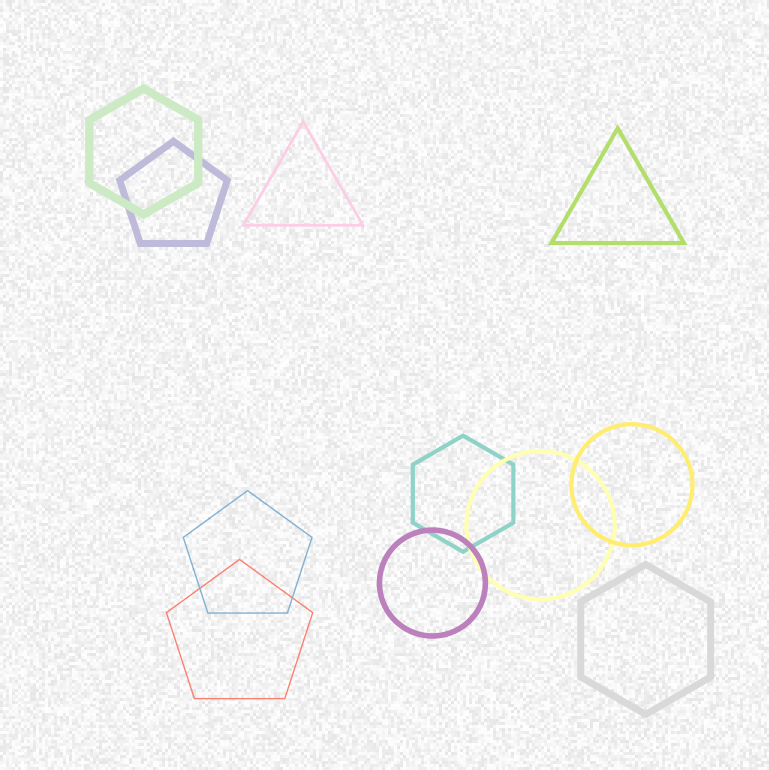[{"shape": "hexagon", "thickness": 1.5, "radius": 0.38, "center": [0.601, 0.359]}, {"shape": "circle", "thickness": 1.5, "radius": 0.48, "center": [0.702, 0.318]}, {"shape": "pentagon", "thickness": 2.5, "radius": 0.37, "center": [0.225, 0.743]}, {"shape": "pentagon", "thickness": 0.5, "radius": 0.5, "center": [0.311, 0.174]}, {"shape": "pentagon", "thickness": 0.5, "radius": 0.44, "center": [0.322, 0.275]}, {"shape": "triangle", "thickness": 1.5, "radius": 0.5, "center": [0.802, 0.734]}, {"shape": "triangle", "thickness": 1, "radius": 0.45, "center": [0.394, 0.752]}, {"shape": "hexagon", "thickness": 2.5, "radius": 0.49, "center": [0.839, 0.17]}, {"shape": "circle", "thickness": 2, "radius": 0.34, "center": [0.562, 0.243]}, {"shape": "hexagon", "thickness": 3, "radius": 0.41, "center": [0.187, 0.803]}, {"shape": "circle", "thickness": 1.5, "radius": 0.39, "center": [0.821, 0.37]}]